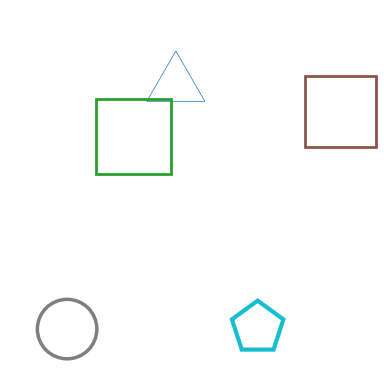[{"shape": "triangle", "thickness": 0.5, "radius": 0.44, "center": [0.457, 0.78]}, {"shape": "square", "thickness": 2, "radius": 0.49, "center": [0.347, 0.646]}, {"shape": "square", "thickness": 2, "radius": 0.46, "center": [0.885, 0.71]}, {"shape": "circle", "thickness": 2.5, "radius": 0.39, "center": [0.174, 0.145]}, {"shape": "pentagon", "thickness": 3, "radius": 0.35, "center": [0.669, 0.149]}]